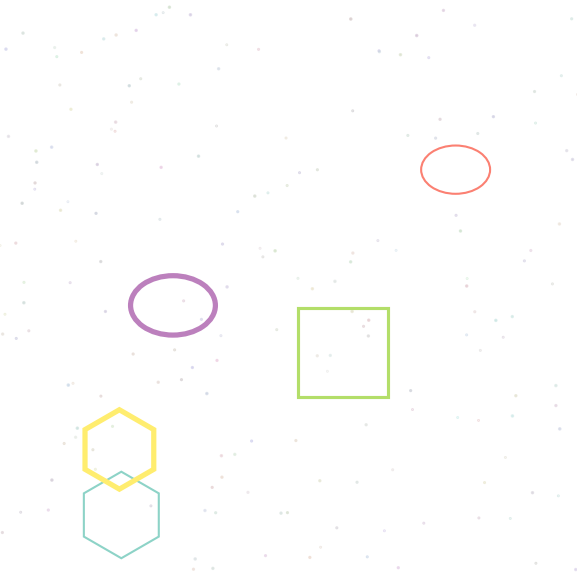[{"shape": "hexagon", "thickness": 1, "radius": 0.37, "center": [0.21, 0.107]}, {"shape": "oval", "thickness": 1, "radius": 0.3, "center": [0.789, 0.705]}, {"shape": "square", "thickness": 1.5, "radius": 0.39, "center": [0.594, 0.389]}, {"shape": "oval", "thickness": 2.5, "radius": 0.37, "center": [0.3, 0.47]}, {"shape": "hexagon", "thickness": 2.5, "radius": 0.34, "center": [0.207, 0.221]}]